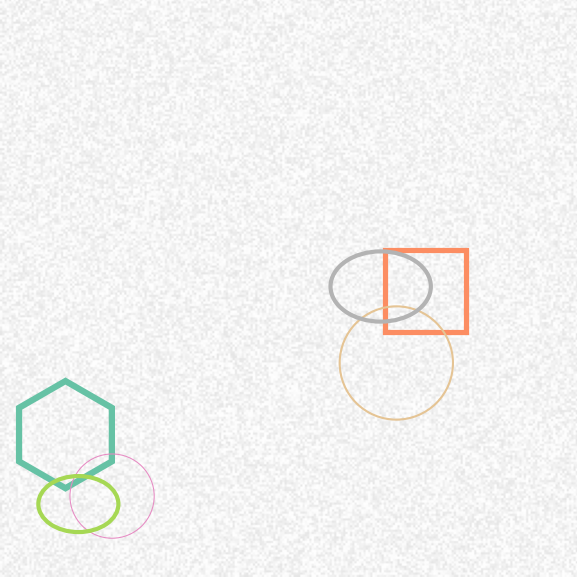[{"shape": "hexagon", "thickness": 3, "radius": 0.46, "center": [0.113, 0.247]}, {"shape": "square", "thickness": 2.5, "radius": 0.35, "center": [0.737, 0.495]}, {"shape": "circle", "thickness": 0.5, "radius": 0.36, "center": [0.194, 0.14]}, {"shape": "oval", "thickness": 2, "radius": 0.35, "center": [0.136, 0.126]}, {"shape": "circle", "thickness": 1, "radius": 0.49, "center": [0.686, 0.371]}, {"shape": "oval", "thickness": 2, "radius": 0.43, "center": [0.659, 0.503]}]